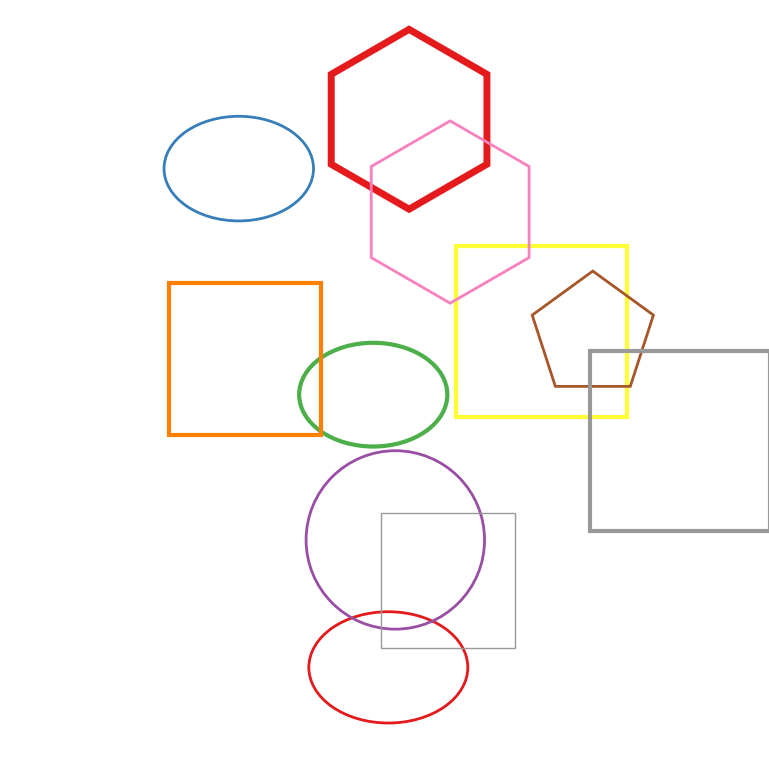[{"shape": "oval", "thickness": 1, "radius": 0.52, "center": [0.504, 0.133]}, {"shape": "hexagon", "thickness": 2.5, "radius": 0.58, "center": [0.531, 0.845]}, {"shape": "oval", "thickness": 1, "radius": 0.49, "center": [0.31, 0.781]}, {"shape": "oval", "thickness": 1.5, "radius": 0.48, "center": [0.485, 0.487]}, {"shape": "circle", "thickness": 1, "radius": 0.58, "center": [0.513, 0.299]}, {"shape": "square", "thickness": 1.5, "radius": 0.49, "center": [0.319, 0.533]}, {"shape": "square", "thickness": 1.5, "radius": 0.55, "center": [0.703, 0.57]}, {"shape": "pentagon", "thickness": 1, "radius": 0.41, "center": [0.77, 0.565]}, {"shape": "hexagon", "thickness": 1, "radius": 0.59, "center": [0.585, 0.725]}, {"shape": "square", "thickness": 0.5, "radius": 0.44, "center": [0.581, 0.246]}, {"shape": "square", "thickness": 1.5, "radius": 0.58, "center": [0.883, 0.427]}]